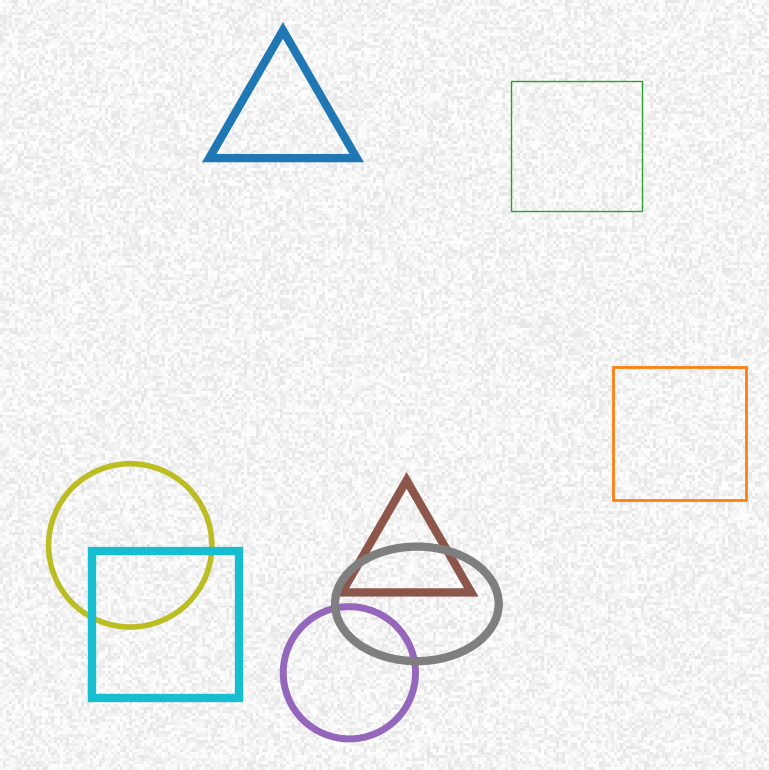[{"shape": "triangle", "thickness": 3, "radius": 0.55, "center": [0.367, 0.85]}, {"shape": "square", "thickness": 1, "radius": 0.43, "center": [0.883, 0.437]}, {"shape": "square", "thickness": 0.5, "radius": 0.42, "center": [0.749, 0.81]}, {"shape": "circle", "thickness": 2.5, "radius": 0.43, "center": [0.454, 0.126]}, {"shape": "triangle", "thickness": 3, "radius": 0.49, "center": [0.528, 0.279]}, {"shape": "oval", "thickness": 3, "radius": 0.53, "center": [0.541, 0.216]}, {"shape": "circle", "thickness": 2, "radius": 0.53, "center": [0.169, 0.292]}, {"shape": "square", "thickness": 3, "radius": 0.48, "center": [0.215, 0.189]}]